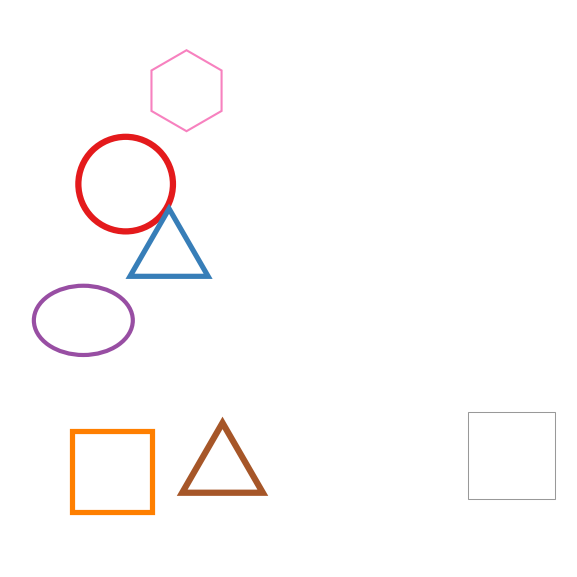[{"shape": "circle", "thickness": 3, "radius": 0.41, "center": [0.218, 0.68]}, {"shape": "triangle", "thickness": 2.5, "radius": 0.39, "center": [0.293, 0.56]}, {"shape": "oval", "thickness": 2, "radius": 0.43, "center": [0.144, 0.444]}, {"shape": "square", "thickness": 2.5, "radius": 0.35, "center": [0.194, 0.183]}, {"shape": "triangle", "thickness": 3, "radius": 0.4, "center": [0.385, 0.186]}, {"shape": "hexagon", "thickness": 1, "radius": 0.35, "center": [0.323, 0.842]}, {"shape": "square", "thickness": 0.5, "radius": 0.38, "center": [0.886, 0.211]}]